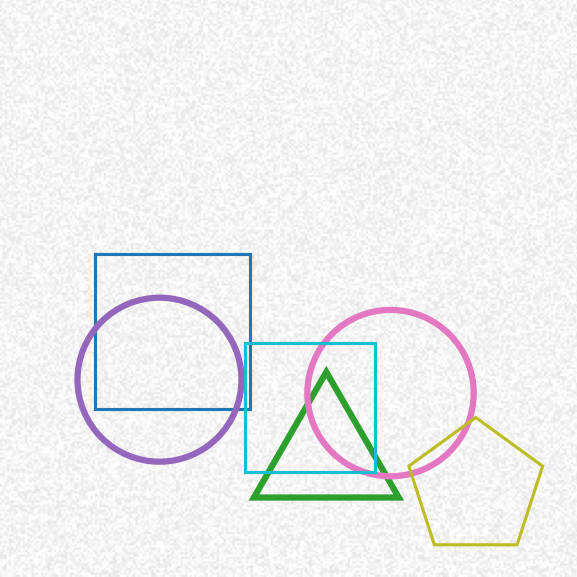[{"shape": "square", "thickness": 1.5, "radius": 0.67, "center": [0.299, 0.426]}, {"shape": "triangle", "thickness": 3, "radius": 0.72, "center": [0.565, 0.21]}, {"shape": "circle", "thickness": 3, "radius": 0.71, "center": [0.276, 0.342]}, {"shape": "circle", "thickness": 3, "radius": 0.72, "center": [0.676, 0.318]}, {"shape": "pentagon", "thickness": 1.5, "radius": 0.61, "center": [0.824, 0.154]}, {"shape": "square", "thickness": 1.5, "radius": 0.56, "center": [0.537, 0.293]}]